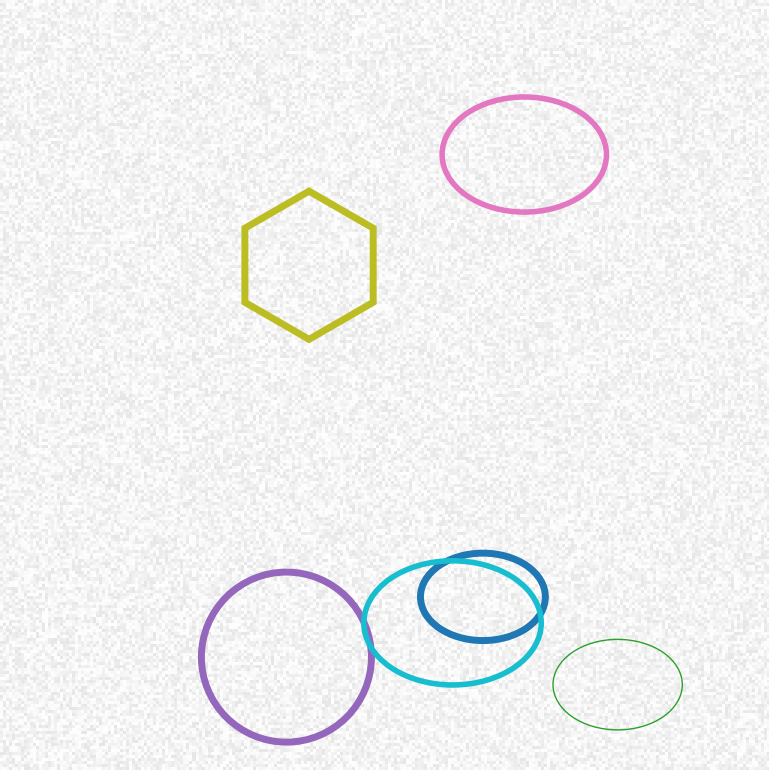[{"shape": "oval", "thickness": 2.5, "radius": 0.41, "center": [0.627, 0.225]}, {"shape": "oval", "thickness": 0.5, "radius": 0.42, "center": [0.802, 0.111]}, {"shape": "circle", "thickness": 2.5, "radius": 0.55, "center": [0.372, 0.147]}, {"shape": "oval", "thickness": 2, "radius": 0.53, "center": [0.681, 0.799]}, {"shape": "hexagon", "thickness": 2.5, "radius": 0.48, "center": [0.401, 0.656]}, {"shape": "oval", "thickness": 2, "radius": 0.58, "center": [0.588, 0.191]}]